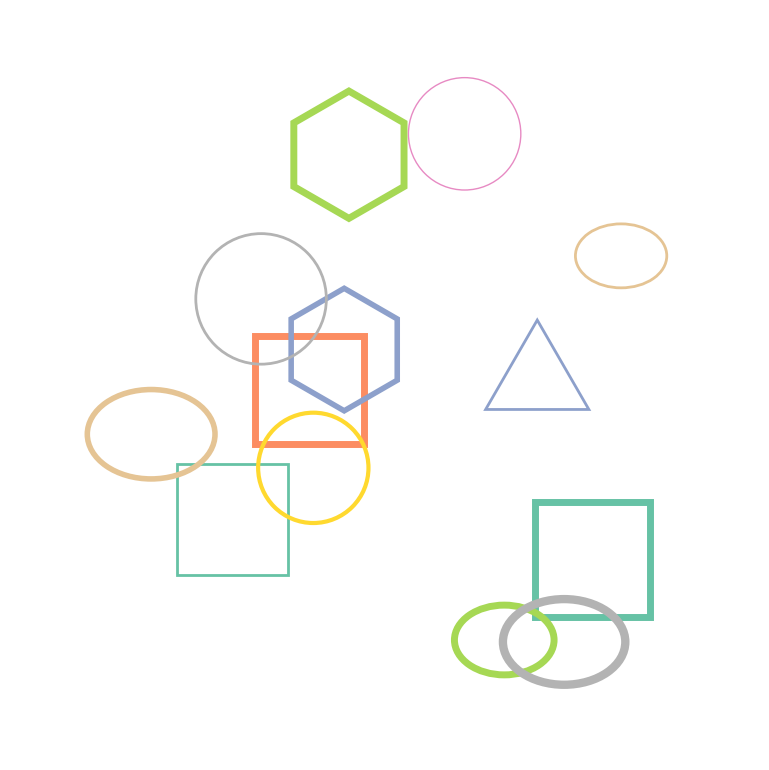[{"shape": "square", "thickness": 2.5, "radius": 0.37, "center": [0.77, 0.273]}, {"shape": "square", "thickness": 1, "radius": 0.36, "center": [0.302, 0.325]}, {"shape": "square", "thickness": 2.5, "radius": 0.35, "center": [0.402, 0.493]}, {"shape": "hexagon", "thickness": 2, "radius": 0.4, "center": [0.447, 0.546]}, {"shape": "triangle", "thickness": 1, "radius": 0.39, "center": [0.698, 0.507]}, {"shape": "circle", "thickness": 0.5, "radius": 0.36, "center": [0.603, 0.826]}, {"shape": "hexagon", "thickness": 2.5, "radius": 0.41, "center": [0.453, 0.799]}, {"shape": "oval", "thickness": 2.5, "radius": 0.32, "center": [0.655, 0.169]}, {"shape": "circle", "thickness": 1.5, "radius": 0.36, "center": [0.407, 0.392]}, {"shape": "oval", "thickness": 1, "radius": 0.3, "center": [0.807, 0.668]}, {"shape": "oval", "thickness": 2, "radius": 0.41, "center": [0.196, 0.436]}, {"shape": "circle", "thickness": 1, "radius": 0.42, "center": [0.339, 0.612]}, {"shape": "oval", "thickness": 3, "radius": 0.4, "center": [0.733, 0.166]}]